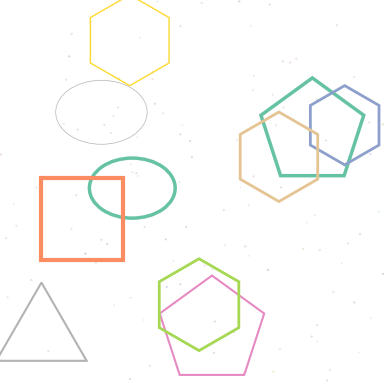[{"shape": "pentagon", "thickness": 2.5, "radius": 0.7, "center": [0.811, 0.657]}, {"shape": "oval", "thickness": 2.5, "radius": 0.56, "center": [0.344, 0.511]}, {"shape": "square", "thickness": 3, "radius": 0.53, "center": [0.214, 0.432]}, {"shape": "hexagon", "thickness": 2, "radius": 0.51, "center": [0.895, 0.675]}, {"shape": "pentagon", "thickness": 1.5, "radius": 0.71, "center": [0.551, 0.142]}, {"shape": "hexagon", "thickness": 2, "radius": 0.6, "center": [0.517, 0.209]}, {"shape": "hexagon", "thickness": 1, "radius": 0.59, "center": [0.337, 0.895]}, {"shape": "hexagon", "thickness": 2, "radius": 0.58, "center": [0.725, 0.593]}, {"shape": "triangle", "thickness": 1.5, "radius": 0.68, "center": [0.108, 0.131]}, {"shape": "oval", "thickness": 0.5, "radius": 0.59, "center": [0.263, 0.708]}]